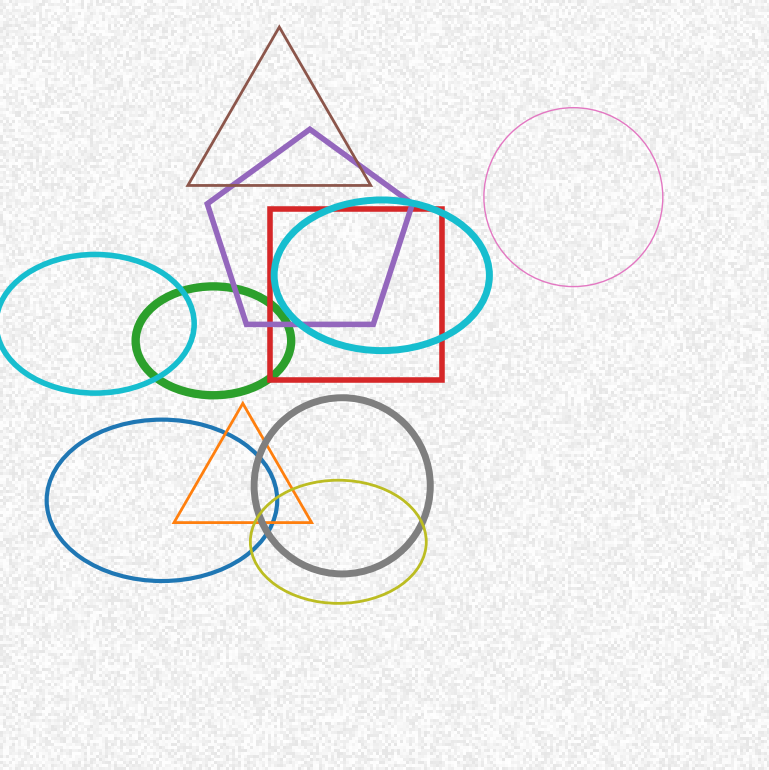[{"shape": "oval", "thickness": 1.5, "radius": 0.75, "center": [0.21, 0.35]}, {"shape": "triangle", "thickness": 1, "radius": 0.52, "center": [0.315, 0.373]}, {"shape": "oval", "thickness": 3, "radius": 0.5, "center": [0.277, 0.557]}, {"shape": "square", "thickness": 2, "radius": 0.56, "center": [0.462, 0.617]}, {"shape": "pentagon", "thickness": 2, "radius": 0.7, "center": [0.402, 0.692]}, {"shape": "triangle", "thickness": 1, "radius": 0.69, "center": [0.363, 0.828]}, {"shape": "circle", "thickness": 0.5, "radius": 0.58, "center": [0.745, 0.744]}, {"shape": "circle", "thickness": 2.5, "radius": 0.57, "center": [0.444, 0.369]}, {"shape": "oval", "thickness": 1, "radius": 0.57, "center": [0.439, 0.296]}, {"shape": "oval", "thickness": 2.5, "radius": 0.7, "center": [0.496, 0.642]}, {"shape": "oval", "thickness": 2, "radius": 0.64, "center": [0.124, 0.58]}]